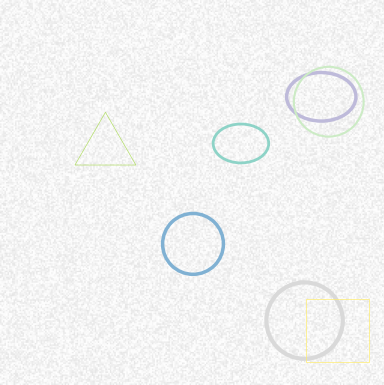[{"shape": "oval", "thickness": 2, "radius": 0.36, "center": [0.626, 0.627]}, {"shape": "oval", "thickness": 2.5, "radius": 0.45, "center": [0.835, 0.749]}, {"shape": "circle", "thickness": 2.5, "radius": 0.39, "center": [0.501, 0.366]}, {"shape": "triangle", "thickness": 0.5, "radius": 0.46, "center": [0.274, 0.617]}, {"shape": "circle", "thickness": 3, "radius": 0.5, "center": [0.791, 0.167]}, {"shape": "circle", "thickness": 1.5, "radius": 0.45, "center": [0.854, 0.736]}, {"shape": "square", "thickness": 0.5, "radius": 0.41, "center": [0.876, 0.142]}]